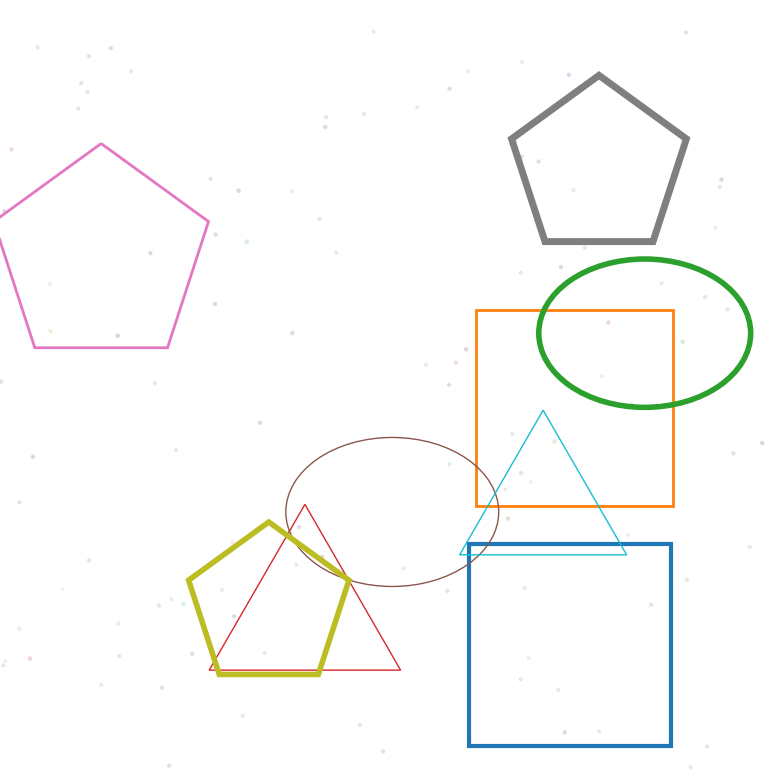[{"shape": "square", "thickness": 1.5, "radius": 0.66, "center": [0.74, 0.162]}, {"shape": "square", "thickness": 1, "radius": 0.64, "center": [0.746, 0.47]}, {"shape": "oval", "thickness": 2, "radius": 0.69, "center": [0.837, 0.567]}, {"shape": "triangle", "thickness": 0.5, "radius": 0.72, "center": [0.396, 0.201]}, {"shape": "oval", "thickness": 0.5, "radius": 0.69, "center": [0.509, 0.335]}, {"shape": "pentagon", "thickness": 1, "radius": 0.73, "center": [0.131, 0.667]}, {"shape": "pentagon", "thickness": 2.5, "radius": 0.6, "center": [0.778, 0.783]}, {"shape": "pentagon", "thickness": 2, "radius": 0.55, "center": [0.349, 0.213]}, {"shape": "triangle", "thickness": 0.5, "radius": 0.63, "center": [0.705, 0.342]}]